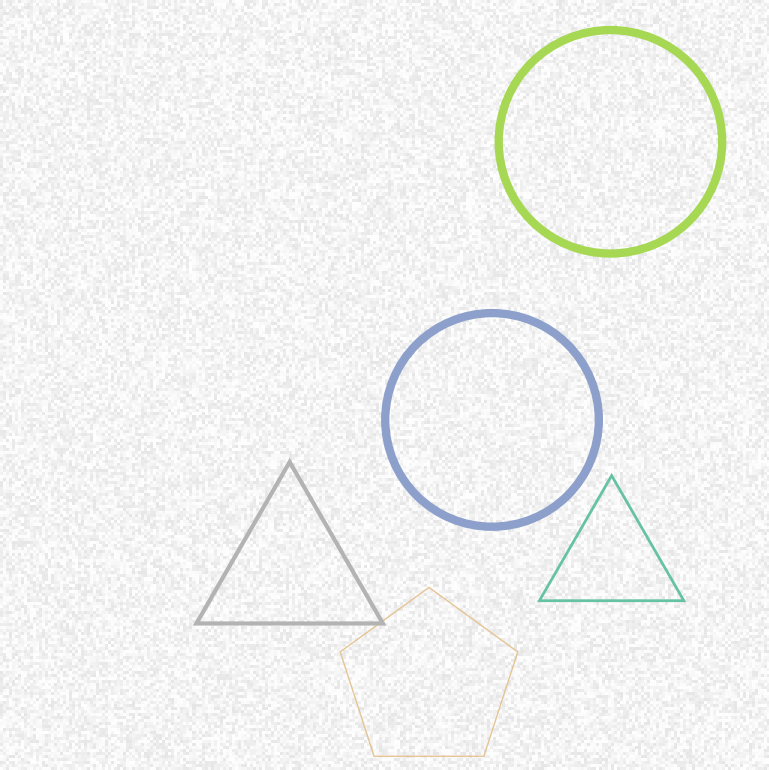[{"shape": "triangle", "thickness": 1, "radius": 0.54, "center": [0.794, 0.274]}, {"shape": "circle", "thickness": 3, "radius": 0.69, "center": [0.639, 0.455]}, {"shape": "circle", "thickness": 3, "radius": 0.73, "center": [0.793, 0.816]}, {"shape": "pentagon", "thickness": 0.5, "radius": 0.61, "center": [0.557, 0.116]}, {"shape": "triangle", "thickness": 1.5, "radius": 0.7, "center": [0.376, 0.26]}]